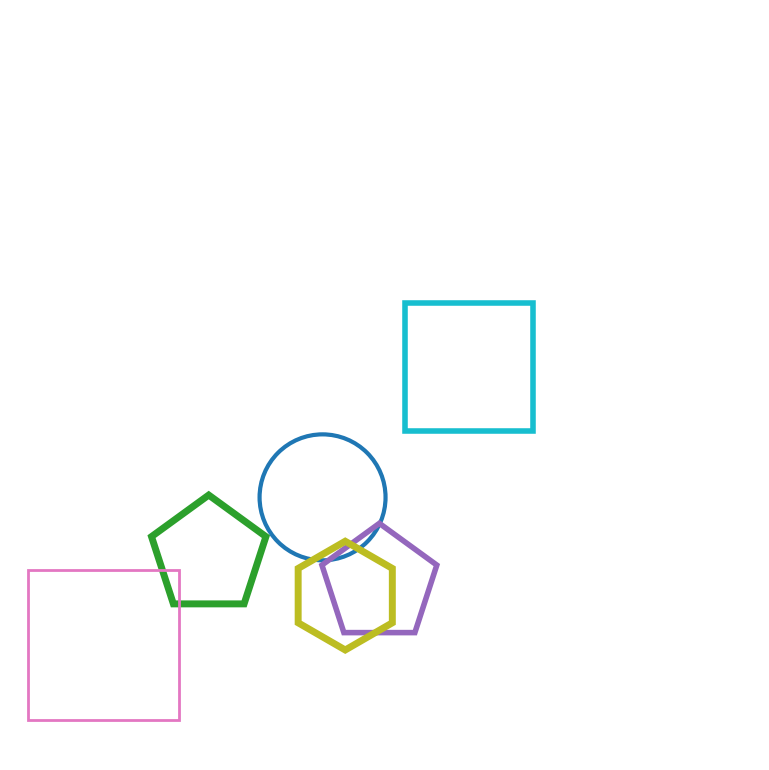[{"shape": "circle", "thickness": 1.5, "radius": 0.41, "center": [0.419, 0.354]}, {"shape": "pentagon", "thickness": 2.5, "radius": 0.39, "center": [0.271, 0.279]}, {"shape": "pentagon", "thickness": 2, "radius": 0.39, "center": [0.493, 0.242]}, {"shape": "square", "thickness": 1, "radius": 0.49, "center": [0.134, 0.162]}, {"shape": "hexagon", "thickness": 2.5, "radius": 0.35, "center": [0.448, 0.226]}, {"shape": "square", "thickness": 2, "radius": 0.41, "center": [0.609, 0.524]}]